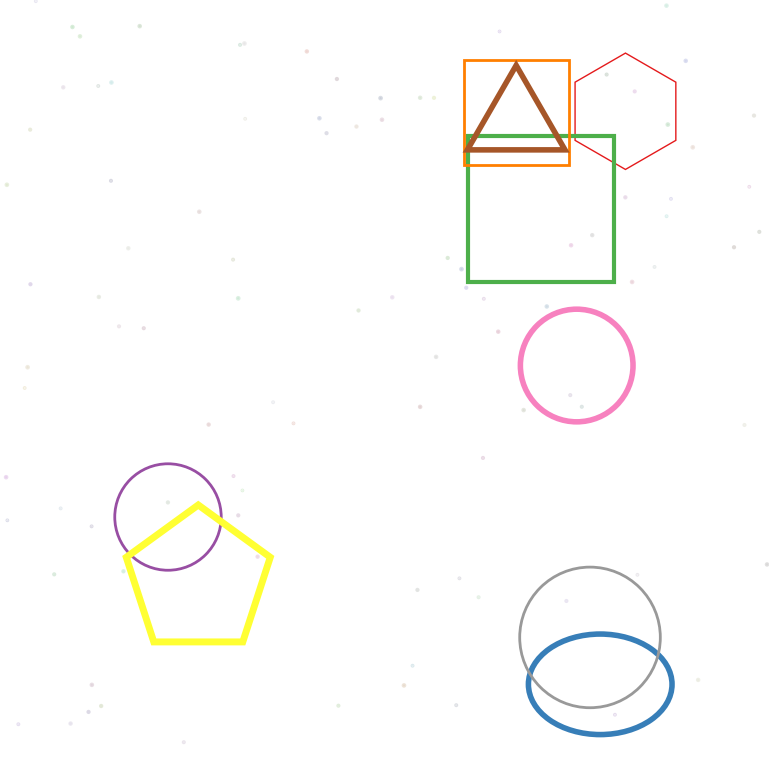[{"shape": "hexagon", "thickness": 0.5, "radius": 0.38, "center": [0.812, 0.855]}, {"shape": "oval", "thickness": 2, "radius": 0.47, "center": [0.78, 0.111]}, {"shape": "square", "thickness": 1.5, "radius": 0.47, "center": [0.702, 0.728]}, {"shape": "circle", "thickness": 1, "radius": 0.35, "center": [0.218, 0.329]}, {"shape": "square", "thickness": 1, "radius": 0.34, "center": [0.671, 0.854]}, {"shape": "pentagon", "thickness": 2.5, "radius": 0.49, "center": [0.258, 0.246]}, {"shape": "triangle", "thickness": 2, "radius": 0.37, "center": [0.67, 0.842]}, {"shape": "circle", "thickness": 2, "radius": 0.37, "center": [0.749, 0.525]}, {"shape": "circle", "thickness": 1, "radius": 0.46, "center": [0.766, 0.172]}]